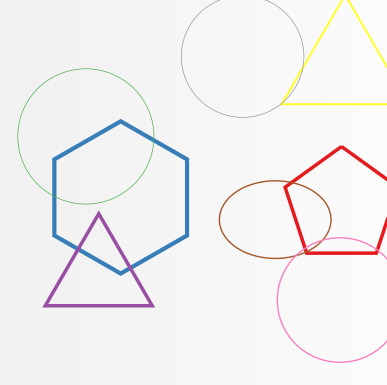[{"shape": "pentagon", "thickness": 2.5, "radius": 0.77, "center": [0.881, 0.466]}, {"shape": "hexagon", "thickness": 3, "radius": 0.99, "center": [0.312, 0.487]}, {"shape": "circle", "thickness": 0.5, "radius": 0.88, "center": [0.222, 0.646]}, {"shape": "triangle", "thickness": 2.5, "radius": 0.8, "center": [0.255, 0.285]}, {"shape": "triangle", "thickness": 1.5, "radius": 0.95, "center": [0.891, 0.824]}, {"shape": "oval", "thickness": 1, "radius": 0.72, "center": [0.71, 0.43]}, {"shape": "circle", "thickness": 1, "radius": 0.81, "center": [0.877, 0.221]}, {"shape": "circle", "thickness": 0.5, "radius": 0.79, "center": [0.626, 0.853]}]